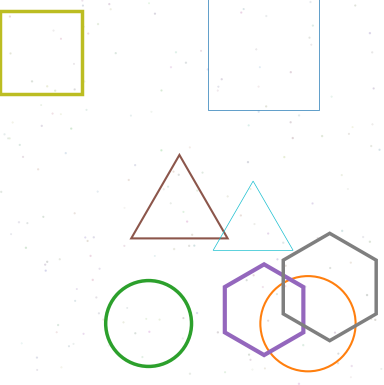[{"shape": "square", "thickness": 0.5, "radius": 0.72, "center": [0.684, 0.858]}, {"shape": "circle", "thickness": 1.5, "radius": 0.62, "center": [0.8, 0.159]}, {"shape": "circle", "thickness": 2.5, "radius": 0.56, "center": [0.386, 0.16]}, {"shape": "hexagon", "thickness": 3, "radius": 0.59, "center": [0.686, 0.196]}, {"shape": "triangle", "thickness": 1.5, "radius": 0.72, "center": [0.466, 0.453]}, {"shape": "hexagon", "thickness": 2.5, "radius": 0.7, "center": [0.856, 0.255]}, {"shape": "square", "thickness": 2.5, "radius": 0.53, "center": [0.106, 0.864]}, {"shape": "triangle", "thickness": 0.5, "radius": 0.6, "center": [0.657, 0.41]}]